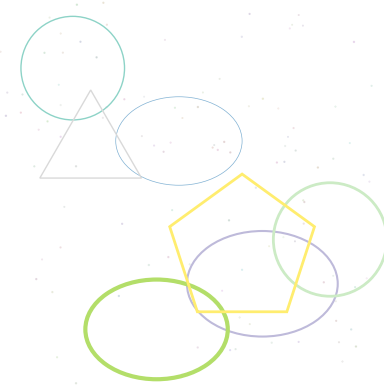[{"shape": "circle", "thickness": 1, "radius": 0.67, "center": [0.189, 0.823]}, {"shape": "oval", "thickness": 1.5, "radius": 0.98, "center": [0.681, 0.263]}, {"shape": "oval", "thickness": 0.5, "radius": 0.82, "center": [0.465, 0.634]}, {"shape": "oval", "thickness": 3, "radius": 0.92, "center": [0.407, 0.144]}, {"shape": "triangle", "thickness": 1, "radius": 0.76, "center": [0.236, 0.614]}, {"shape": "circle", "thickness": 2, "radius": 0.74, "center": [0.857, 0.378]}, {"shape": "pentagon", "thickness": 2, "radius": 0.99, "center": [0.629, 0.35]}]